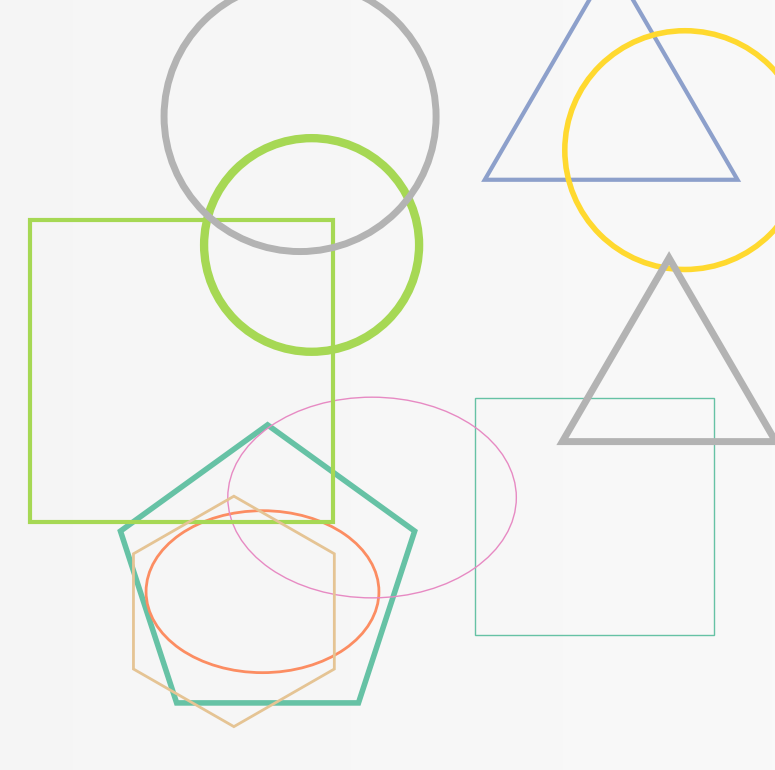[{"shape": "square", "thickness": 0.5, "radius": 0.77, "center": [0.767, 0.33]}, {"shape": "pentagon", "thickness": 2, "radius": 1.0, "center": [0.345, 0.249]}, {"shape": "oval", "thickness": 1, "radius": 0.75, "center": [0.339, 0.232]}, {"shape": "triangle", "thickness": 1.5, "radius": 0.94, "center": [0.789, 0.861]}, {"shape": "oval", "thickness": 0.5, "radius": 0.93, "center": [0.48, 0.354]}, {"shape": "square", "thickness": 1.5, "radius": 0.98, "center": [0.234, 0.518]}, {"shape": "circle", "thickness": 3, "radius": 0.69, "center": [0.402, 0.682]}, {"shape": "circle", "thickness": 2, "radius": 0.78, "center": [0.884, 0.805]}, {"shape": "hexagon", "thickness": 1, "radius": 0.75, "center": [0.302, 0.206]}, {"shape": "triangle", "thickness": 2.5, "radius": 0.79, "center": [0.863, 0.506]}, {"shape": "circle", "thickness": 2.5, "radius": 0.88, "center": [0.387, 0.849]}]